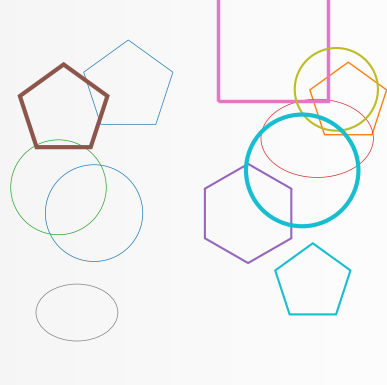[{"shape": "pentagon", "thickness": 0.5, "radius": 0.61, "center": [0.331, 0.775]}, {"shape": "circle", "thickness": 0.5, "radius": 0.63, "center": [0.243, 0.446]}, {"shape": "pentagon", "thickness": 1, "radius": 0.52, "center": [0.899, 0.734]}, {"shape": "circle", "thickness": 0.5, "radius": 0.62, "center": [0.151, 0.514]}, {"shape": "oval", "thickness": 0.5, "radius": 0.73, "center": [0.819, 0.641]}, {"shape": "hexagon", "thickness": 1.5, "radius": 0.64, "center": [0.64, 0.446]}, {"shape": "pentagon", "thickness": 3, "radius": 0.59, "center": [0.164, 0.714]}, {"shape": "square", "thickness": 2.5, "radius": 0.71, "center": [0.705, 0.88]}, {"shape": "oval", "thickness": 0.5, "radius": 0.53, "center": [0.199, 0.188]}, {"shape": "circle", "thickness": 1.5, "radius": 0.54, "center": [0.868, 0.768]}, {"shape": "circle", "thickness": 3, "radius": 0.73, "center": [0.78, 0.557]}, {"shape": "pentagon", "thickness": 1.5, "radius": 0.51, "center": [0.807, 0.266]}]